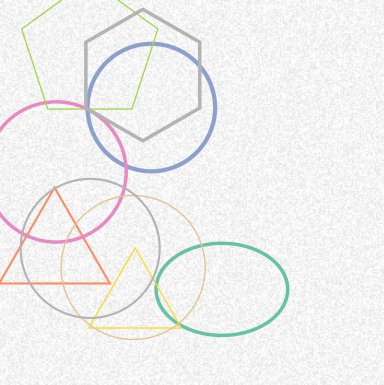[{"shape": "oval", "thickness": 2.5, "radius": 0.85, "center": [0.576, 0.248]}, {"shape": "triangle", "thickness": 1.5, "radius": 0.83, "center": [0.142, 0.347]}, {"shape": "circle", "thickness": 3, "radius": 0.83, "center": [0.393, 0.721]}, {"shape": "circle", "thickness": 2.5, "radius": 0.91, "center": [0.146, 0.553]}, {"shape": "pentagon", "thickness": 1, "radius": 0.93, "center": [0.233, 0.867]}, {"shape": "triangle", "thickness": 1, "radius": 0.69, "center": [0.351, 0.217]}, {"shape": "circle", "thickness": 1, "radius": 0.94, "center": [0.346, 0.305]}, {"shape": "hexagon", "thickness": 2.5, "radius": 0.85, "center": [0.371, 0.805]}, {"shape": "circle", "thickness": 1.5, "radius": 0.9, "center": [0.234, 0.355]}]